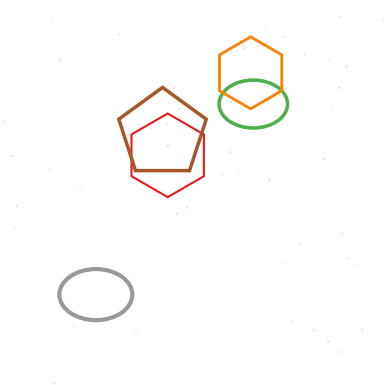[{"shape": "hexagon", "thickness": 1.5, "radius": 0.54, "center": [0.436, 0.597]}, {"shape": "oval", "thickness": 2.5, "radius": 0.44, "center": [0.658, 0.73]}, {"shape": "hexagon", "thickness": 2, "radius": 0.47, "center": [0.651, 0.811]}, {"shape": "pentagon", "thickness": 2.5, "radius": 0.6, "center": [0.422, 0.653]}, {"shape": "oval", "thickness": 3, "radius": 0.47, "center": [0.249, 0.235]}]